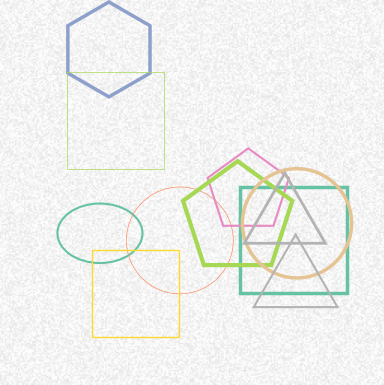[{"shape": "oval", "thickness": 1.5, "radius": 0.55, "center": [0.26, 0.394]}, {"shape": "square", "thickness": 2.5, "radius": 0.69, "center": [0.762, 0.376]}, {"shape": "circle", "thickness": 0.5, "radius": 0.69, "center": [0.467, 0.376]}, {"shape": "hexagon", "thickness": 2.5, "radius": 0.62, "center": [0.283, 0.872]}, {"shape": "pentagon", "thickness": 1.5, "radius": 0.56, "center": [0.645, 0.503]}, {"shape": "pentagon", "thickness": 3, "radius": 0.75, "center": [0.617, 0.432]}, {"shape": "square", "thickness": 0.5, "radius": 0.63, "center": [0.3, 0.688]}, {"shape": "square", "thickness": 1, "radius": 0.57, "center": [0.352, 0.237]}, {"shape": "circle", "thickness": 2.5, "radius": 0.71, "center": [0.771, 0.42]}, {"shape": "triangle", "thickness": 2, "radius": 0.61, "center": [0.74, 0.429]}, {"shape": "triangle", "thickness": 1.5, "radius": 0.63, "center": [0.768, 0.265]}]